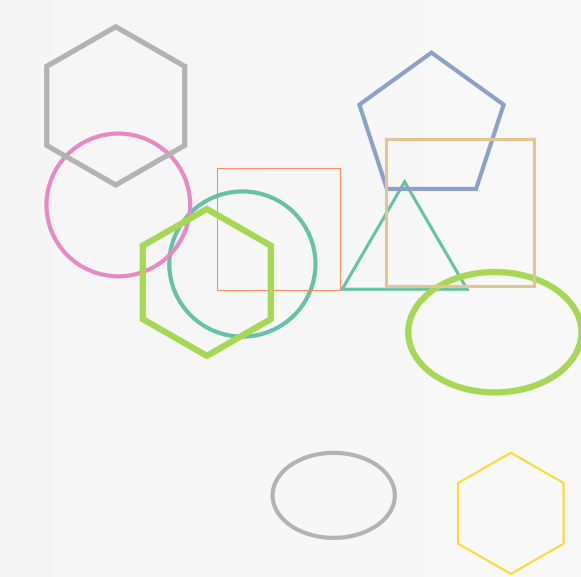[{"shape": "triangle", "thickness": 1.5, "radius": 0.62, "center": [0.696, 0.56]}, {"shape": "circle", "thickness": 2, "radius": 0.63, "center": [0.417, 0.542]}, {"shape": "square", "thickness": 0.5, "radius": 0.53, "center": [0.48, 0.602]}, {"shape": "pentagon", "thickness": 2, "radius": 0.65, "center": [0.742, 0.778]}, {"shape": "circle", "thickness": 2, "radius": 0.62, "center": [0.204, 0.644]}, {"shape": "oval", "thickness": 3, "radius": 0.74, "center": [0.851, 0.424]}, {"shape": "hexagon", "thickness": 3, "radius": 0.64, "center": [0.356, 0.51]}, {"shape": "hexagon", "thickness": 1, "radius": 0.52, "center": [0.879, 0.11]}, {"shape": "square", "thickness": 1.5, "radius": 0.64, "center": [0.792, 0.631]}, {"shape": "oval", "thickness": 2, "radius": 0.53, "center": [0.574, 0.141]}, {"shape": "hexagon", "thickness": 2.5, "radius": 0.69, "center": [0.199, 0.816]}]